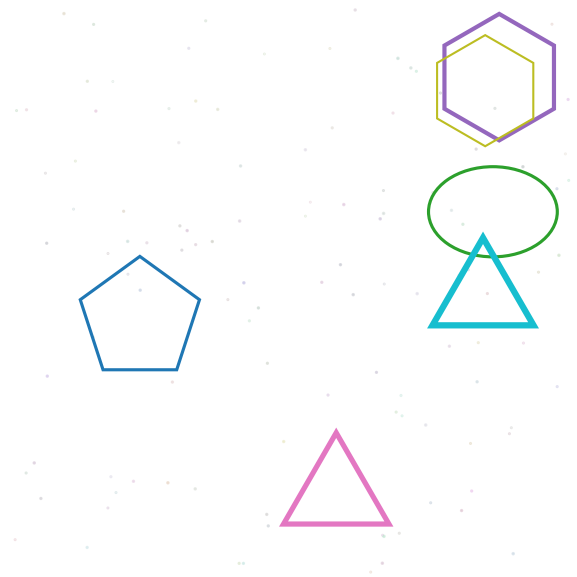[{"shape": "pentagon", "thickness": 1.5, "radius": 0.54, "center": [0.242, 0.447]}, {"shape": "oval", "thickness": 1.5, "radius": 0.56, "center": [0.854, 0.632]}, {"shape": "hexagon", "thickness": 2, "radius": 0.55, "center": [0.864, 0.866]}, {"shape": "triangle", "thickness": 2.5, "radius": 0.53, "center": [0.582, 0.144]}, {"shape": "hexagon", "thickness": 1, "radius": 0.48, "center": [0.84, 0.842]}, {"shape": "triangle", "thickness": 3, "radius": 0.51, "center": [0.836, 0.486]}]